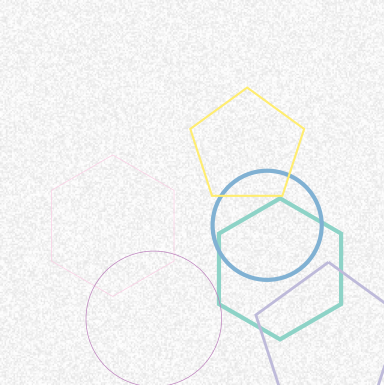[{"shape": "hexagon", "thickness": 3, "radius": 0.92, "center": [0.727, 0.302]}, {"shape": "pentagon", "thickness": 2, "radius": 0.99, "center": [0.853, 0.121]}, {"shape": "circle", "thickness": 3, "radius": 0.71, "center": [0.694, 0.415]}, {"shape": "hexagon", "thickness": 0.5, "radius": 0.92, "center": [0.293, 0.414]}, {"shape": "circle", "thickness": 0.5, "radius": 0.88, "center": [0.399, 0.172]}, {"shape": "pentagon", "thickness": 1.5, "radius": 0.78, "center": [0.642, 0.617]}]